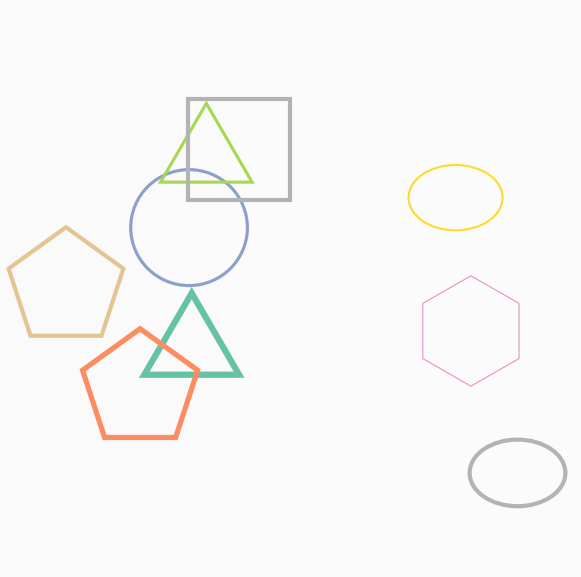[{"shape": "triangle", "thickness": 3, "radius": 0.47, "center": [0.33, 0.397]}, {"shape": "pentagon", "thickness": 2.5, "radius": 0.52, "center": [0.241, 0.326]}, {"shape": "circle", "thickness": 1.5, "radius": 0.5, "center": [0.325, 0.605]}, {"shape": "hexagon", "thickness": 0.5, "radius": 0.48, "center": [0.81, 0.426]}, {"shape": "triangle", "thickness": 1.5, "radius": 0.45, "center": [0.355, 0.729]}, {"shape": "oval", "thickness": 1, "radius": 0.4, "center": [0.784, 0.657]}, {"shape": "pentagon", "thickness": 2, "radius": 0.52, "center": [0.114, 0.502]}, {"shape": "oval", "thickness": 2, "radius": 0.41, "center": [0.89, 0.18]}, {"shape": "square", "thickness": 2, "radius": 0.44, "center": [0.411, 0.74]}]